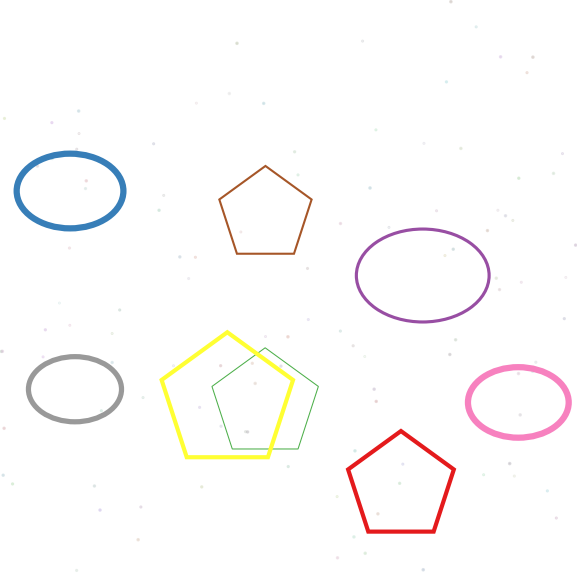[{"shape": "pentagon", "thickness": 2, "radius": 0.48, "center": [0.694, 0.156]}, {"shape": "oval", "thickness": 3, "radius": 0.46, "center": [0.121, 0.668]}, {"shape": "pentagon", "thickness": 0.5, "radius": 0.48, "center": [0.459, 0.3]}, {"shape": "oval", "thickness": 1.5, "radius": 0.57, "center": [0.732, 0.522]}, {"shape": "pentagon", "thickness": 2, "radius": 0.6, "center": [0.394, 0.304]}, {"shape": "pentagon", "thickness": 1, "radius": 0.42, "center": [0.46, 0.628]}, {"shape": "oval", "thickness": 3, "radius": 0.44, "center": [0.898, 0.302]}, {"shape": "oval", "thickness": 2.5, "radius": 0.4, "center": [0.13, 0.325]}]